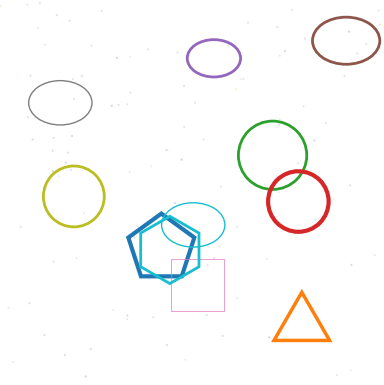[{"shape": "pentagon", "thickness": 3, "radius": 0.45, "center": [0.419, 0.355]}, {"shape": "triangle", "thickness": 2.5, "radius": 0.42, "center": [0.784, 0.157]}, {"shape": "circle", "thickness": 2, "radius": 0.44, "center": [0.708, 0.597]}, {"shape": "circle", "thickness": 3, "radius": 0.39, "center": [0.775, 0.477]}, {"shape": "oval", "thickness": 2, "radius": 0.35, "center": [0.556, 0.849]}, {"shape": "oval", "thickness": 2, "radius": 0.44, "center": [0.899, 0.894]}, {"shape": "square", "thickness": 0.5, "radius": 0.34, "center": [0.513, 0.26]}, {"shape": "oval", "thickness": 1, "radius": 0.41, "center": [0.157, 0.733]}, {"shape": "circle", "thickness": 2, "radius": 0.4, "center": [0.192, 0.49]}, {"shape": "oval", "thickness": 1, "radius": 0.41, "center": [0.502, 0.416]}, {"shape": "hexagon", "thickness": 2, "radius": 0.44, "center": [0.441, 0.351]}]